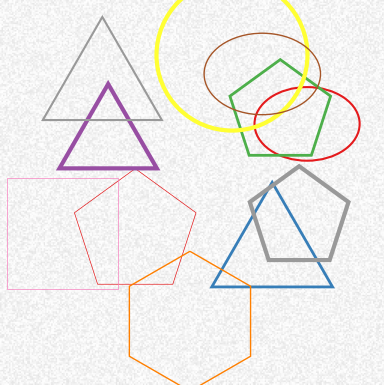[{"shape": "pentagon", "thickness": 0.5, "radius": 0.83, "center": [0.351, 0.396]}, {"shape": "oval", "thickness": 1.5, "radius": 0.68, "center": [0.798, 0.678]}, {"shape": "triangle", "thickness": 2, "radius": 0.91, "center": [0.707, 0.345]}, {"shape": "pentagon", "thickness": 2, "radius": 0.69, "center": [0.728, 0.708]}, {"shape": "triangle", "thickness": 3, "radius": 0.73, "center": [0.281, 0.636]}, {"shape": "hexagon", "thickness": 1, "radius": 0.91, "center": [0.493, 0.166]}, {"shape": "circle", "thickness": 3, "radius": 0.98, "center": [0.603, 0.857]}, {"shape": "oval", "thickness": 1, "radius": 0.76, "center": [0.681, 0.808]}, {"shape": "square", "thickness": 0.5, "radius": 0.72, "center": [0.164, 0.393]}, {"shape": "triangle", "thickness": 1.5, "radius": 0.89, "center": [0.266, 0.777]}, {"shape": "pentagon", "thickness": 3, "radius": 0.67, "center": [0.777, 0.434]}]